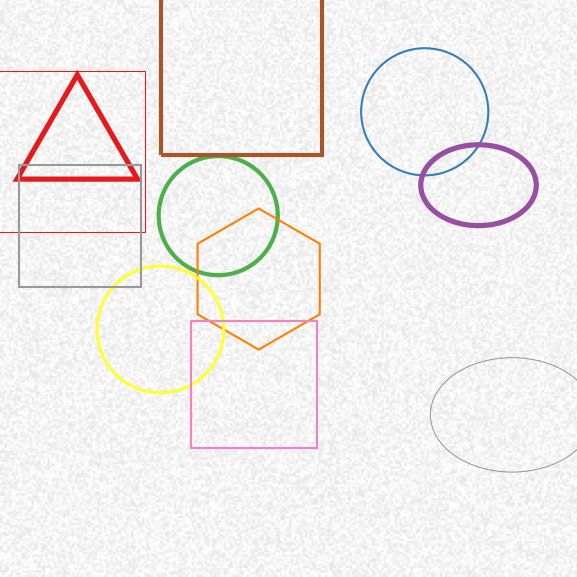[{"shape": "triangle", "thickness": 2.5, "radius": 0.6, "center": [0.134, 0.749]}, {"shape": "square", "thickness": 0.5, "radius": 0.7, "center": [0.112, 0.737]}, {"shape": "circle", "thickness": 1, "radius": 0.55, "center": [0.735, 0.806]}, {"shape": "circle", "thickness": 2, "radius": 0.52, "center": [0.378, 0.626]}, {"shape": "oval", "thickness": 2.5, "radius": 0.5, "center": [0.829, 0.678]}, {"shape": "hexagon", "thickness": 1, "radius": 0.61, "center": [0.448, 0.516]}, {"shape": "circle", "thickness": 1.5, "radius": 0.55, "center": [0.278, 0.429]}, {"shape": "square", "thickness": 2, "radius": 0.7, "center": [0.419, 0.87]}, {"shape": "square", "thickness": 1, "radius": 0.55, "center": [0.44, 0.333]}, {"shape": "square", "thickness": 1, "radius": 0.53, "center": [0.138, 0.608]}, {"shape": "oval", "thickness": 0.5, "radius": 0.71, "center": [0.887, 0.281]}]